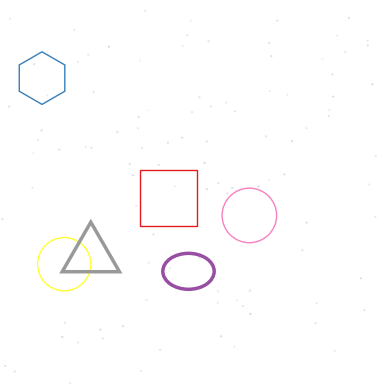[{"shape": "square", "thickness": 1, "radius": 0.37, "center": [0.438, 0.486]}, {"shape": "hexagon", "thickness": 1, "radius": 0.34, "center": [0.109, 0.797]}, {"shape": "oval", "thickness": 2.5, "radius": 0.33, "center": [0.49, 0.295]}, {"shape": "circle", "thickness": 1, "radius": 0.35, "center": [0.167, 0.314]}, {"shape": "circle", "thickness": 1, "radius": 0.35, "center": [0.648, 0.44]}, {"shape": "triangle", "thickness": 2.5, "radius": 0.43, "center": [0.236, 0.337]}]